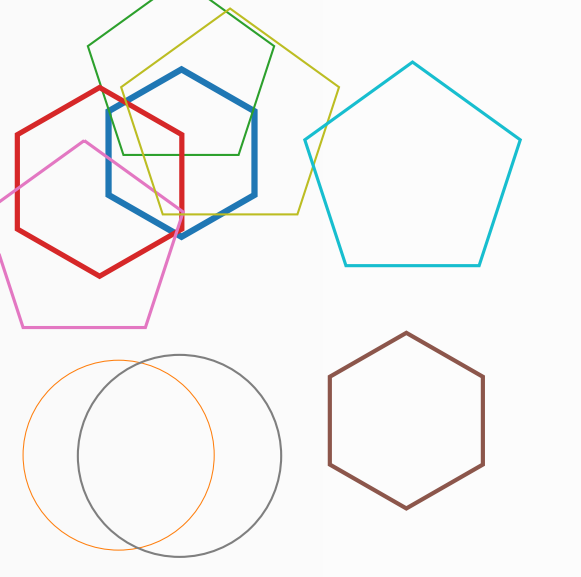[{"shape": "hexagon", "thickness": 3, "radius": 0.72, "center": [0.312, 0.734]}, {"shape": "circle", "thickness": 0.5, "radius": 0.82, "center": [0.204, 0.211]}, {"shape": "pentagon", "thickness": 1, "radius": 0.84, "center": [0.311, 0.867]}, {"shape": "hexagon", "thickness": 2.5, "radius": 0.82, "center": [0.171, 0.684]}, {"shape": "hexagon", "thickness": 2, "radius": 0.76, "center": [0.699, 0.271]}, {"shape": "pentagon", "thickness": 1.5, "radius": 0.89, "center": [0.145, 0.577]}, {"shape": "circle", "thickness": 1, "radius": 0.87, "center": [0.309, 0.21]}, {"shape": "pentagon", "thickness": 1, "radius": 0.99, "center": [0.396, 0.787]}, {"shape": "pentagon", "thickness": 1.5, "radius": 0.97, "center": [0.71, 0.697]}]